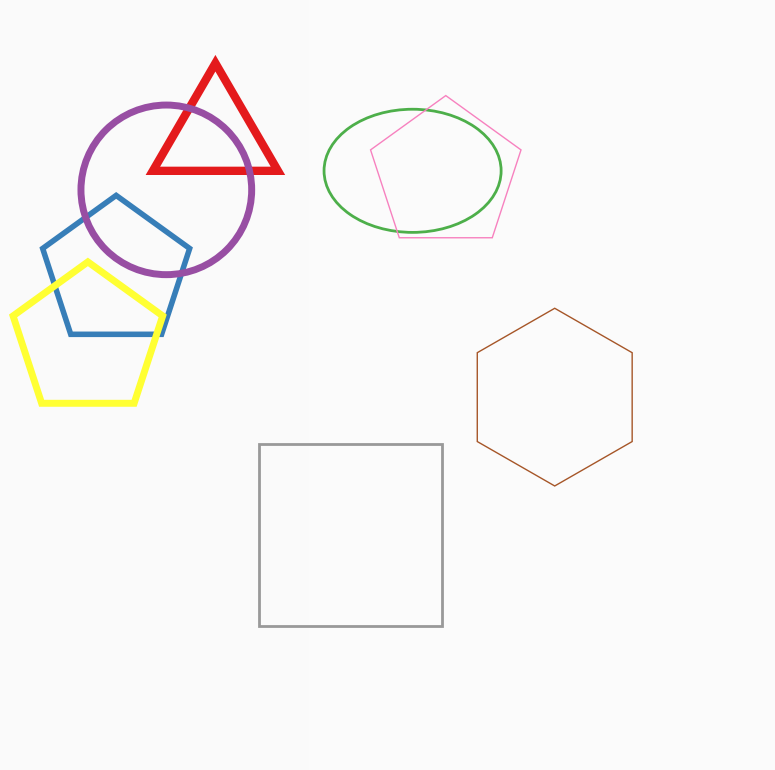[{"shape": "triangle", "thickness": 3, "radius": 0.47, "center": [0.278, 0.825]}, {"shape": "pentagon", "thickness": 2, "radius": 0.5, "center": [0.15, 0.646]}, {"shape": "oval", "thickness": 1, "radius": 0.57, "center": [0.532, 0.778]}, {"shape": "circle", "thickness": 2.5, "radius": 0.55, "center": [0.215, 0.753]}, {"shape": "pentagon", "thickness": 2.5, "radius": 0.51, "center": [0.113, 0.558]}, {"shape": "hexagon", "thickness": 0.5, "radius": 0.58, "center": [0.716, 0.484]}, {"shape": "pentagon", "thickness": 0.5, "radius": 0.51, "center": [0.575, 0.774]}, {"shape": "square", "thickness": 1, "radius": 0.59, "center": [0.452, 0.305]}]